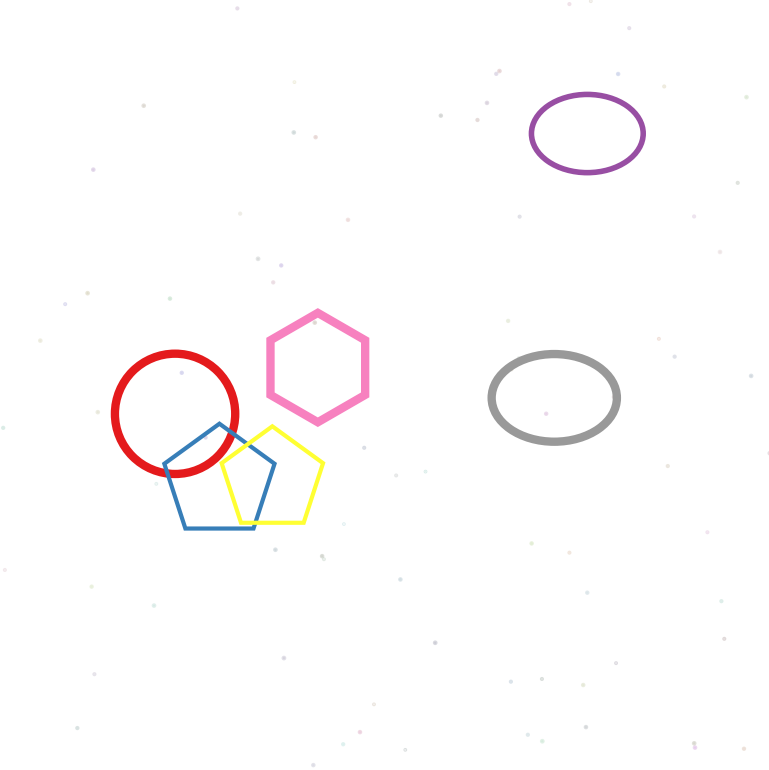[{"shape": "circle", "thickness": 3, "radius": 0.39, "center": [0.227, 0.463]}, {"shape": "pentagon", "thickness": 1.5, "radius": 0.38, "center": [0.285, 0.374]}, {"shape": "oval", "thickness": 2, "radius": 0.36, "center": [0.763, 0.827]}, {"shape": "pentagon", "thickness": 1.5, "radius": 0.35, "center": [0.354, 0.377]}, {"shape": "hexagon", "thickness": 3, "radius": 0.36, "center": [0.413, 0.523]}, {"shape": "oval", "thickness": 3, "radius": 0.41, "center": [0.72, 0.483]}]